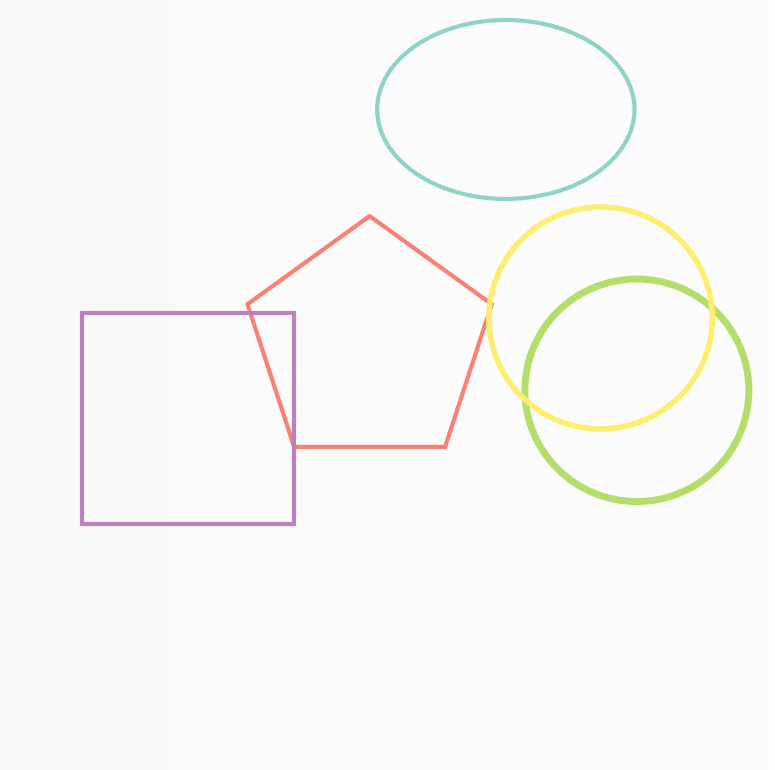[{"shape": "oval", "thickness": 1.5, "radius": 0.83, "center": [0.653, 0.858]}, {"shape": "pentagon", "thickness": 1.5, "radius": 0.83, "center": [0.477, 0.554]}, {"shape": "circle", "thickness": 2.5, "radius": 0.72, "center": [0.822, 0.493]}, {"shape": "square", "thickness": 1.5, "radius": 0.68, "center": [0.242, 0.457]}, {"shape": "circle", "thickness": 2, "radius": 0.72, "center": [0.775, 0.587]}]